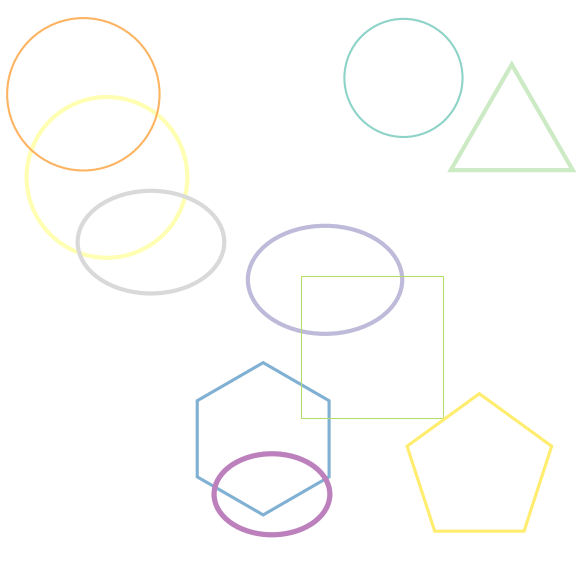[{"shape": "circle", "thickness": 1, "radius": 0.51, "center": [0.699, 0.864]}, {"shape": "circle", "thickness": 2, "radius": 0.7, "center": [0.185, 0.692]}, {"shape": "oval", "thickness": 2, "radius": 0.67, "center": [0.563, 0.515]}, {"shape": "hexagon", "thickness": 1.5, "radius": 0.66, "center": [0.456, 0.239]}, {"shape": "circle", "thickness": 1, "radius": 0.66, "center": [0.144, 0.836]}, {"shape": "square", "thickness": 0.5, "radius": 0.61, "center": [0.644, 0.398]}, {"shape": "oval", "thickness": 2, "radius": 0.63, "center": [0.261, 0.58]}, {"shape": "oval", "thickness": 2.5, "radius": 0.5, "center": [0.471, 0.143]}, {"shape": "triangle", "thickness": 2, "radius": 0.61, "center": [0.886, 0.765]}, {"shape": "pentagon", "thickness": 1.5, "radius": 0.66, "center": [0.83, 0.186]}]